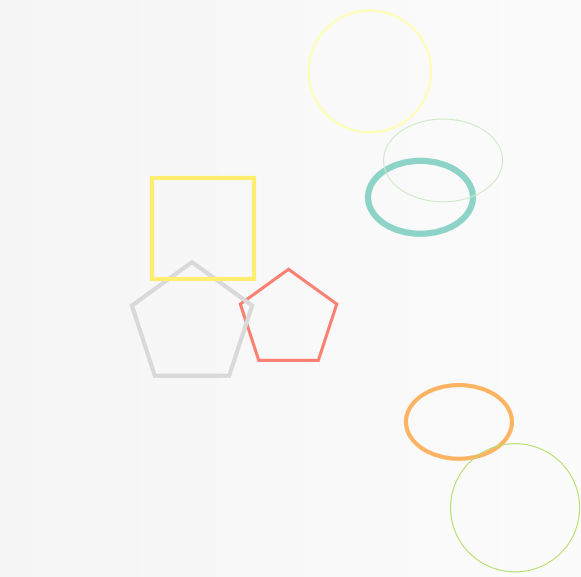[{"shape": "oval", "thickness": 3, "radius": 0.45, "center": [0.723, 0.658]}, {"shape": "circle", "thickness": 1, "radius": 0.53, "center": [0.636, 0.875]}, {"shape": "pentagon", "thickness": 1.5, "radius": 0.44, "center": [0.496, 0.446]}, {"shape": "oval", "thickness": 2, "radius": 0.46, "center": [0.79, 0.269]}, {"shape": "circle", "thickness": 0.5, "radius": 0.56, "center": [0.886, 0.12]}, {"shape": "pentagon", "thickness": 2, "radius": 0.54, "center": [0.33, 0.436]}, {"shape": "oval", "thickness": 0.5, "radius": 0.51, "center": [0.762, 0.721]}, {"shape": "square", "thickness": 2, "radius": 0.44, "center": [0.349, 0.603]}]